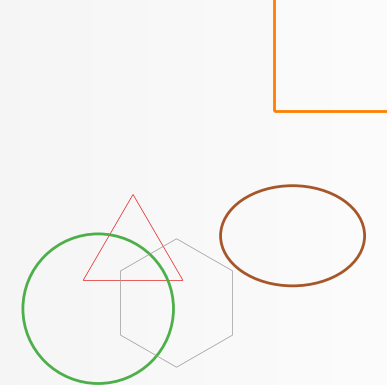[{"shape": "triangle", "thickness": 0.5, "radius": 0.74, "center": [0.343, 0.346]}, {"shape": "circle", "thickness": 2, "radius": 0.97, "center": [0.253, 0.198]}, {"shape": "square", "thickness": 2, "radius": 0.77, "center": [0.859, 0.865]}, {"shape": "oval", "thickness": 2, "radius": 0.93, "center": [0.755, 0.388]}, {"shape": "hexagon", "thickness": 0.5, "radius": 0.83, "center": [0.456, 0.213]}]